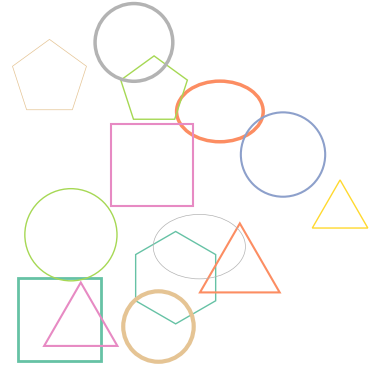[{"shape": "hexagon", "thickness": 1, "radius": 0.6, "center": [0.456, 0.279]}, {"shape": "square", "thickness": 2, "radius": 0.54, "center": [0.156, 0.171]}, {"shape": "oval", "thickness": 2.5, "radius": 0.56, "center": [0.571, 0.711]}, {"shape": "triangle", "thickness": 1.5, "radius": 0.6, "center": [0.623, 0.3]}, {"shape": "circle", "thickness": 1.5, "radius": 0.55, "center": [0.735, 0.599]}, {"shape": "square", "thickness": 1.5, "radius": 0.54, "center": [0.395, 0.571]}, {"shape": "triangle", "thickness": 1.5, "radius": 0.55, "center": [0.21, 0.156]}, {"shape": "circle", "thickness": 1, "radius": 0.6, "center": [0.184, 0.39]}, {"shape": "pentagon", "thickness": 1, "radius": 0.45, "center": [0.4, 0.764]}, {"shape": "triangle", "thickness": 1, "radius": 0.42, "center": [0.883, 0.449]}, {"shape": "circle", "thickness": 3, "radius": 0.46, "center": [0.412, 0.152]}, {"shape": "pentagon", "thickness": 0.5, "radius": 0.51, "center": [0.129, 0.797]}, {"shape": "oval", "thickness": 0.5, "radius": 0.6, "center": [0.518, 0.359]}, {"shape": "circle", "thickness": 2.5, "radius": 0.5, "center": [0.348, 0.89]}]